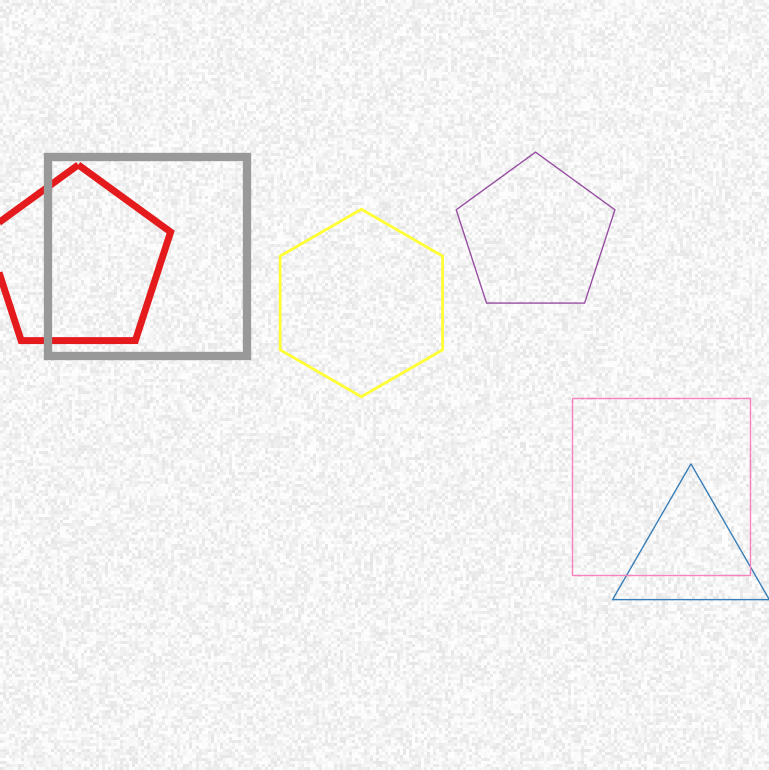[{"shape": "pentagon", "thickness": 2.5, "radius": 0.63, "center": [0.102, 0.66]}, {"shape": "triangle", "thickness": 0.5, "radius": 0.59, "center": [0.897, 0.28]}, {"shape": "pentagon", "thickness": 0.5, "radius": 0.54, "center": [0.696, 0.694]}, {"shape": "hexagon", "thickness": 1, "radius": 0.61, "center": [0.469, 0.607]}, {"shape": "square", "thickness": 0.5, "radius": 0.58, "center": [0.858, 0.368]}, {"shape": "square", "thickness": 3, "radius": 0.65, "center": [0.191, 0.667]}]